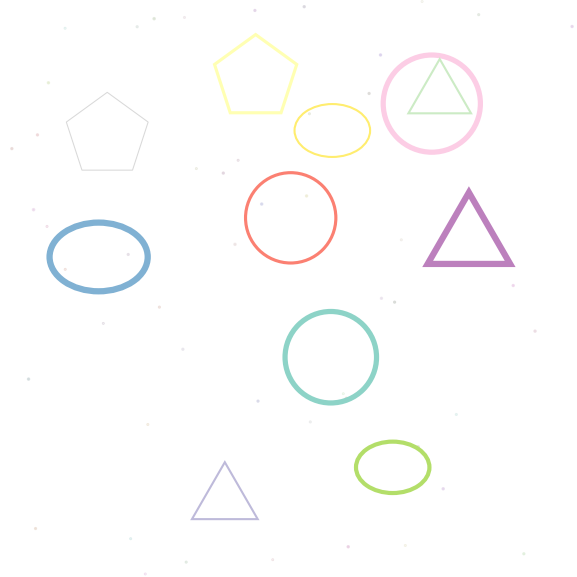[{"shape": "circle", "thickness": 2.5, "radius": 0.4, "center": [0.573, 0.381]}, {"shape": "pentagon", "thickness": 1.5, "radius": 0.37, "center": [0.443, 0.864]}, {"shape": "triangle", "thickness": 1, "radius": 0.33, "center": [0.389, 0.133]}, {"shape": "circle", "thickness": 1.5, "radius": 0.39, "center": [0.503, 0.622]}, {"shape": "oval", "thickness": 3, "radius": 0.42, "center": [0.171, 0.554]}, {"shape": "oval", "thickness": 2, "radius": 0.32, "center": [0.68, 0.19]}, {"shape": "circle", "thickness": 2.5, "radius": 0.42, "center": [0.748, 0.82]}, {"shape": "pentagon", "thickness": 0.5, "radius": 0.37, "center": [0.186, 0.765]}, {"shape": "triangle", "thickness": 3, "radius": 0.41, "center": [0.812, 0.583]}, {"shape": "triangle", "thickness": 1, "radius": 0.31, "center": [0.761, 0.834]}, {"shape": "oval", "thickness": 1, "radius": 0.33, "center": [0.575, 0.773]}]